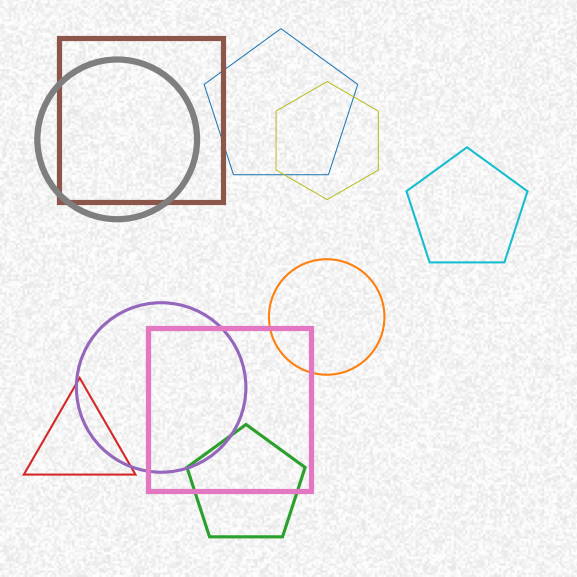[{"shape": "pentagon", "thickness": 0.5, "radius": 0.7, "center": [0.486, 0.81]}, {"shape": "circle", "thickness": 1, "radius": 0.5, "center": [0.566, 0.45]}, {"shape": "pentagon", "thickness": 1.5, "radius": 0.54, "center": [0.426, 0.157]}, {"shape": "triangle", "thickness": 1, "radius": 0.56, "center": [0.138, 0.233]}, {"shape": "circle", "thickness": 1.5, "radius": 0.73, "center": [0.279, 0.328]}, {"shape": "square", "thickness": 2.5, "radius": 0.71, "center": [0.244, 0.792]}, {"shape": "square", "thickness": 2.5, "radius": 0.71, "center": [0.397, 0.291]}, {"shape": "circle", "thickness": 3, "radius": 0.69, "center": [0.203, 0.758]}, {"shape": "hexagon", "thickness": 0.5, "radius": 0.51, "center": [0.567, 0.756]}, {"shape": "pentagon", "thickness": 1, "radius": 0.55, "center": [0.809, 0.634]}]